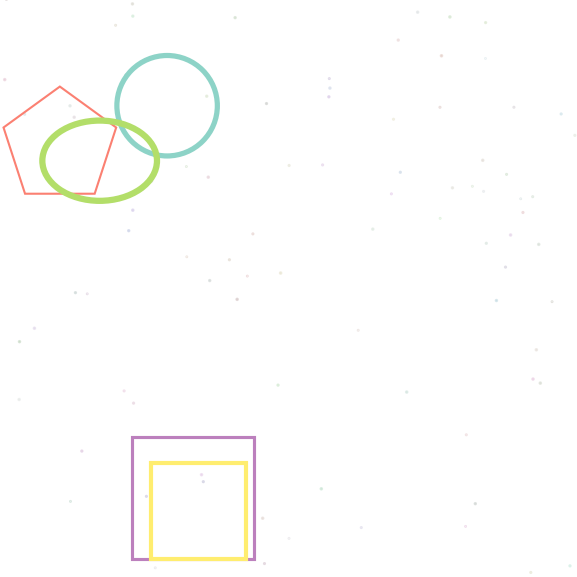[{"shape": "circle", "thickness": 2.5, "radius": 0.43, "center": [0.289, 0.816]}, {"shape": "pentagon", "thickness": 1, "radius": 0.51, "center": [0.104, 0.747]}, {"shape": "oval", "thickness": 3, "radius": 0.5, "center": [0.173, 0.721]}, {"shape": "square", "thickness": 1.5, "radius": 0.53, "center": [0.335, 0.136]}, {"shape": "square", "thickness": 2, "radius": 0.41, "center": [0.344, 0.114]}]